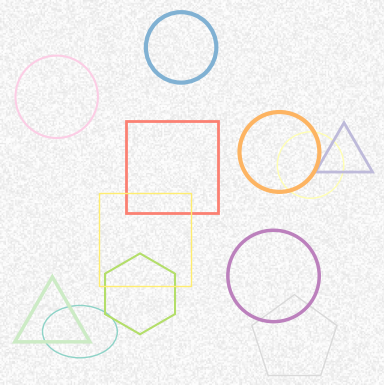[{"shape": "oval", "thickness": 1, "radius": 0.49, "center": [0.208, 0.139]}, {"shape": "circle", "thickness": 1, "radius": 0.43, "center": [0.807, 0.571]}, {"shape": "triangle", "thickness": 2, "radius": 0.43, "center": [0.894, 0.596]}, {"shape": "square", "thickness": 2, "radius": 0.6, "center": [0.447, 0.566]}, {"shape": "circle", "thickness": 3, "radius": 0.46, "center": [0.47, 0.877]}, {"shape": "circle", "thickness": 3, "radius": 0.52, "center": [0.726, 0.605]}, {"shape": "hexagon", "thickness": 1.5, "radius": 0.52, "center": [0.364, 0.237]}, {"shape": "circle", "thickness": 1.5, "radius": 0.54, "center": [0.147, 0.749]}, {"shape": "pentagon", "thickness": 1, "radius": 0.58, "center": [0.765, 0.119]}, {"shape": "circle", "thickness": 2.5, "radius": 0.59, "center": [0.711, 0.283]}, {"shape": "triangle", "thickness": 2.5, "radius": 0.56, "center": [0.136, 0.168]}, {"shape": "square", "thickness": 1, "radius": 0.6, "center": [0.376, 0.378]}]